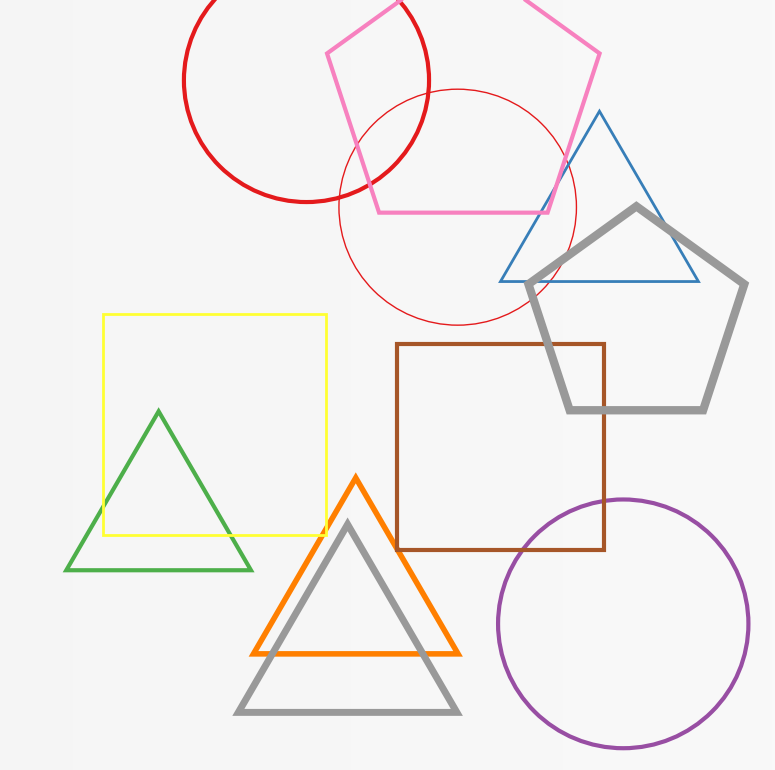[{"shape": "circle", "thickness": 1.5, "radius": 0.79, "center": [0.395, 0.896]}, {"shape": "circle", "thickness": 0.5, "radius": 0.77, "center": [0.591, 0.731]}, {"shape": "triangle", "thickness": 1, "radius": 0.74, "center": [0.774, 0.708]}, {"shape": "triangle", "thickness": 1.5, "radius": 0.69, "center": [0.205, 0.328]}, {"shape": "circle", "thickness": 1.5, "radius": 0.81, "center": [0.804, 0.19]}, {"shape": "triangle", "thickness": 2, "radius": 0.76, "center": [0.459, 0.227]}, {"shape": "square", "thickness": 1, "radius": 0.72, "center": [0.277, 0.449]}, {"shape": "square", "thickness": 1.5, "radius": 0.67, "center": [0.646, 0.419]}, {"shape": "pentagon", "thickness": 1.5, "radius": 0.92, "center": [0.598, 0.873]}, {"shape": "triangle", "thickness": 2.5, "radius": 0.81, "center": [0.449, 0.156]}, {"shape": "pentagon", "thickness": 3, "radius": 0.73, "center": [0.821, 0.586]}]